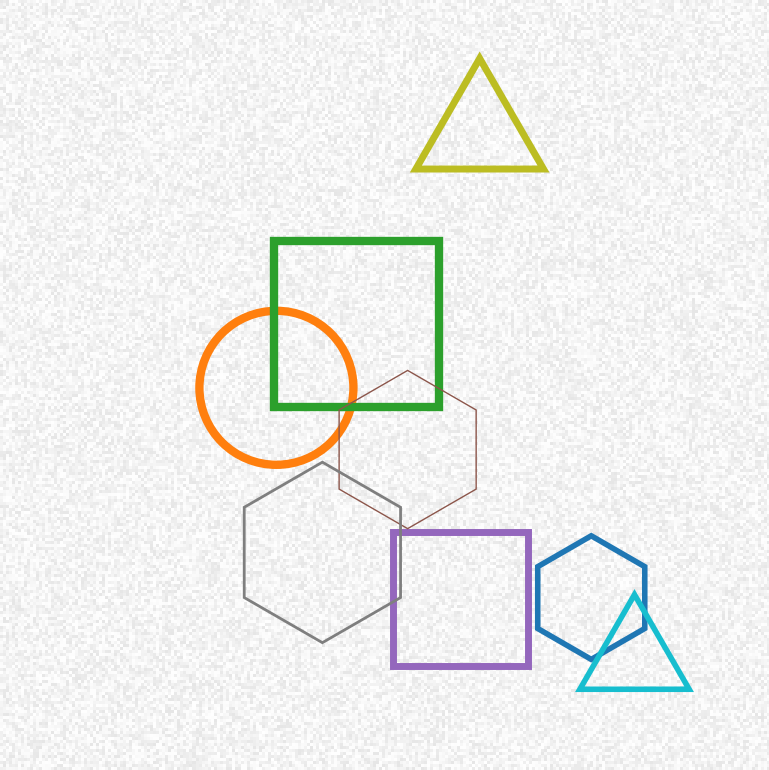[{"shape": "hexagon", "thickness": 2, "radius": 0.4, "center": [0.768, 0.224]}, {"shape": "circle", "thickness": 3, "radius": 0.5, "center": [0.359, 0.496]}, {"shape": "square", "thickness": 3, "radius": 0.54, "center": [0.463, 0.579]}, {"shape": "square", "thickness": 2.5, "radius": 0.44, "center": [0.598, 0.222]}, {"shape": "hexagon", "thickness": 0.5, "radius": 0.51, "center": [0.529, 0.416]}, {"shape": "hexagon", "thickness": 1, "radius": 0.59, "center": [0.419, 0.283]}, {"shape": "triangle", "thickness": 2.5, "radius": 0.48, "center": [0.623, 0.828]}, {"shape": "triangle", "thickness": 2, "radius": 0.41, "center": [0.824, 0.146]}]